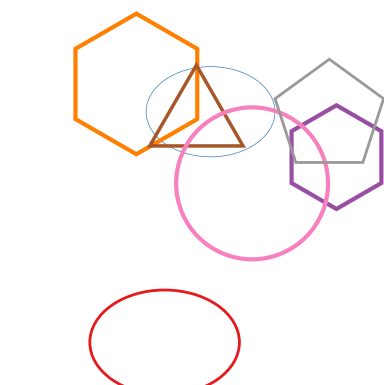[{"shape": "oval", "thickness": 2, "radius": 0.97, "center": [0.428, 0.111]}, {"shape": "oval", "thickness": 0.5, "radius": 0.84, "center": [0.547, 0.71]}, {"shape": "hexagon", "thickness": 3, "radius": 0.67, "center": [0.874, 0.592]}, {"shape": "hexagon", "thickness": 3, "radius": 0.91, "center": [0.354, 0.782]}, {"shape": "triangle", "thickness": 2.5, "radius": 0.7, "center": [0.51, 0.691]}, {"shape": "circle", "thickness": 3, "radius": 0.99, "center": [0.655, 0.524]}, {"shape": "pentagon", "thickness": 2, "radius": 0.74, "center": [0.855, 0.698]}]